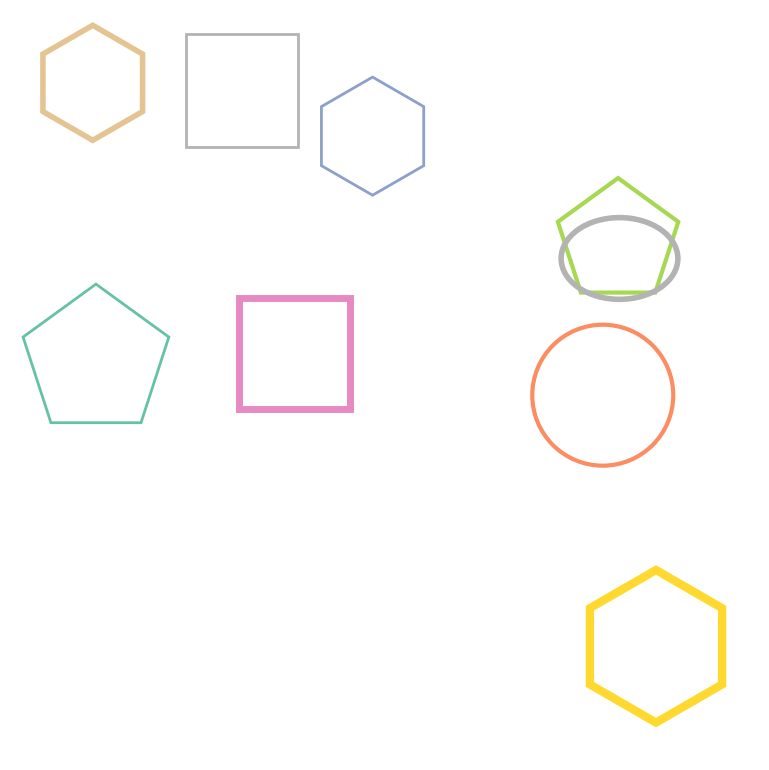[{"shape": "pentagon", "thickness": 1, "radius": 0.5, "center": [0.125, 0.532]}, {"shape": "circle", "thickness": 1.5, "radius": 0.46, "center": [0.783, 0.487]}, {"shape": "hexagon", "thickness": 1, "radius": 0.38, "center": [0.484, 0.823]}, {"shape": "square", "thickness": 2.5, "radius": 0.36, "center": [0.382, 0.541]}, {"shape": "pentagon", "thickness": 1.5, "radius": 0.41, "center": [0.803, 0.687]}, {"shape": "hexagon", "thickness": 3, "radius": 0.5, "center": [0.852, 0.161]}, {"shape": "hexagon", "thickness": 2, "radius": 0.37, "center": [0.12, 0.892]}, {"shape": "oval", "thickness": 2, "radius": 0.38, "center": [0.805, 0.664]}, {"shape": "square", "thickness": 1, "radius": 0.37, "center": [0.315, 0.882]}]